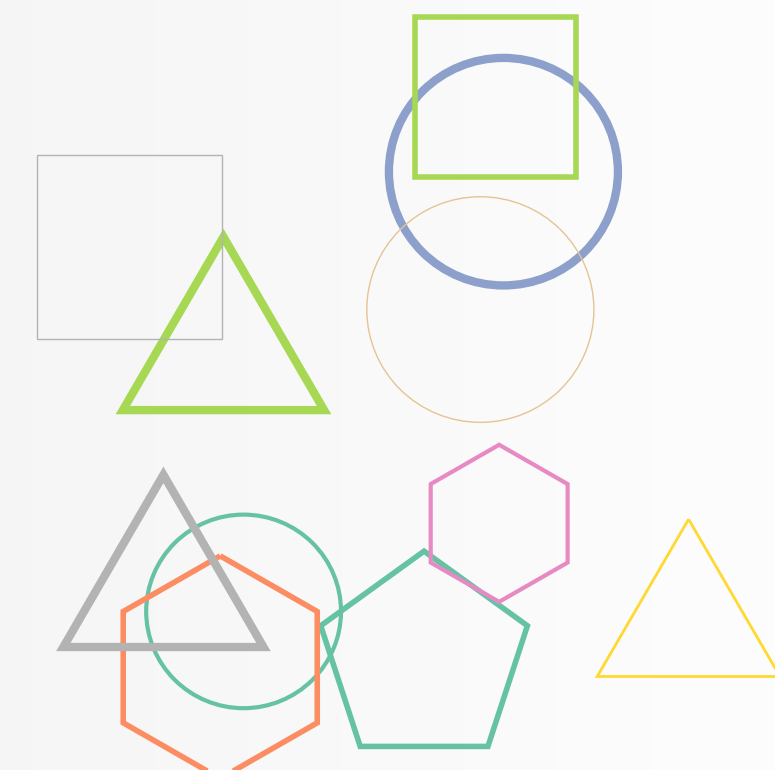[{"shape": "circle", "thickness": 1.5, "radius": 0.63, "center": [0.314, 0.206]}, {"shape": "pentagon", "thickness": 2, "radius": 0.7, "center": [0.547, 0.144]}, {"shape": "hexagon", "thickness": 2, "radius": 0.72, "center": [0.284, 0.134]}, {"shape": "circle", "thickness": 3, "radius": 0.74, "center": [0.65, 0.777]}, {"shape": "hexagon", "thickness": 1.5, "radius": 0.51, "center": [0.644, 0.32]}, {"shape": "square", "thickness": 2, "radius": 0.52, "center": [0.639, 0.874]}, {"shape": "triangle", "thickness": 3, "radius": 0.75, "center": [0.288, 0.542]}, {"shape": "triangle", "thickness": 1, "radius": 0.68, "center": [0.889, 0.19]}, {"shape": "circle", "thickness": 0.5, "radius": 0.73, "center": [0.62, 0.598]}, {"shape": "triangle", "thickness": 3, "radius": 0.75, "center": [0.211, 0.234]}, {"shape": "square", "thickness": 0.5, "radius": 0.6, "center": [0.167, 0.68]}]